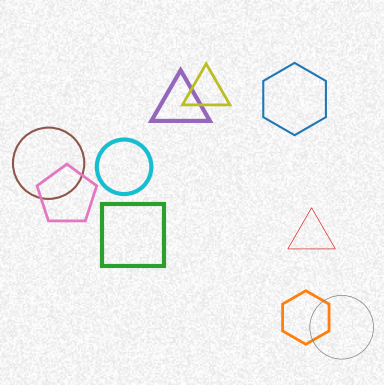[{"shape": "hexagon", "thickness": 1.5, "radius": 0.47, "center": [0.765, 0.743]}, {"shape": "hexagon", "thickness": 2, "radius": 0.35, "center": [0.794, 0.175]}, {"shape": "square", "thickness": 3, "radius": 0.4, "center": [0.346, 0.39]}, {"shape": "triangle", "thickness": 0.5, "radius": 0.36, "center": [0.809, 0.389]}, {"shape": "triangle", "thickness": 3, "radius": 0.44, "center": [0.469, 0.73]}, {"shape": "circle", "thickness": 1.5, "radius": 0.46, "center": [0.126, 0.576]}, {"shape": "pentagon", "thickness": 2, "radius": 0.41, "center": [0.174, 0.492]}, {"shape": "circle", "thickness": 0.5, "radius": 0.41, "center": [0.888, 0.15]}, {"shape": "triangle", "thickness": 2, "radius": 0.36, "center": [0.536, 0.763]}, {"shape": "circle", "thickness": 3, "radius": 0.35, "center": [0.322, 0.567]}]